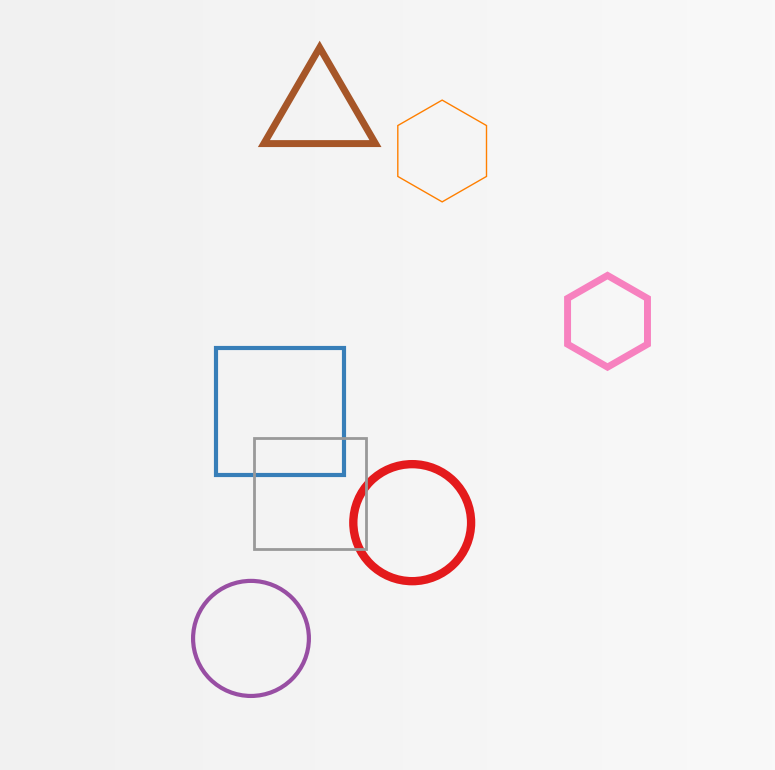[{"shape": "circle", "thickness": 3, "radius": 0.38, "center": [0.532, 0.321]}, {"shape": "square", "thickness": 1.5, "radius": 0.41, "center": [0.361, 0.465]}, {"shape": "circle", "thickness": 1.5, "radius": 0.37, "center": [0.324, 0.171]}, {"shape": "hexagon", "thickness": 0.5, "radius": 0.33, "center": [0.571, 0.804]}, {"shape": "triangle", "thickness": 2.5, "radius": 0.42, "center": [0.412, 0.855]}, {"shape": "hexagon", "thickness": 2.5, "radius": 0.3, "center": [0.784, 0.583]}, {"shape": "square", "thickness": 1, "radius": 0.36, "center": [0.4, 0.36]}]